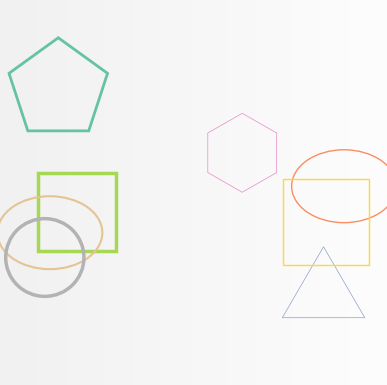[{"shape": "pentagon", "thickness": 2, "radius": 0.67, "center": [0.15, 0.768]}, {"shape": "oval", "thickness": 1, "radius": 0.68, "center": [0.888, 0.516]}, {"shape": "triangle", "thickness": 0.5, "radius": 0.61, "center": [0.835, 0.236]}, {"shape": "hexagon", "thickness": 0.5, "radius": 0.51, "center": [0.625, 0.603]}, {"shape": "square", "thickness": 2.5, "radius": 0.51, "center": [0.199, 0.449]}, {"shape": "square", "thickness": 1, "radius": 0.55, "center": [0.841, 0.423]}, {"shape": "oval", "thickness": 1.5, "radius": 0.68, "center": [0.129, 0.396]}, {"shape": "circle", "thickness": 2.5, "radius": 0.5, "center": [0.116, 0.331]}]